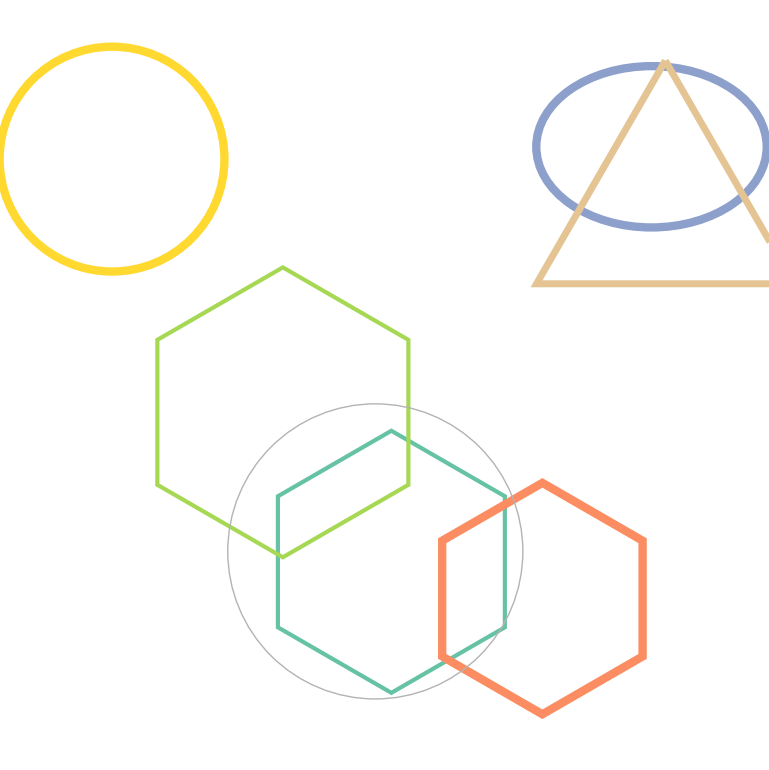[{"shape": "hexagon", "thickness": 1.5, "radius": 0.85, "center": [0.508, 0.27]}, {"shape": "hexagon", "thickness": 3, "radius": 0.75, "center": [0.704, 0.223]}, {"shape": "oval", "thickness": 3, "radius": 0.75, "center": [0.846, 0.809]}, {"shape": "hexagon", "thickness": 1.5, "radius": 0.94, "center": [0.367, 0.465]}, {"shape": "circle", "thickness": 3, "radius": 0.73, "center": [0.145, 0.793]}, {"shape": "triangle", "thickness": 2.5, "radius": 0.97, "center": [0.864, 0.728]}, {"shape": "circle", "thickness": 0.5, "radius": 0.96, "center": [0.487, 0.284]}]